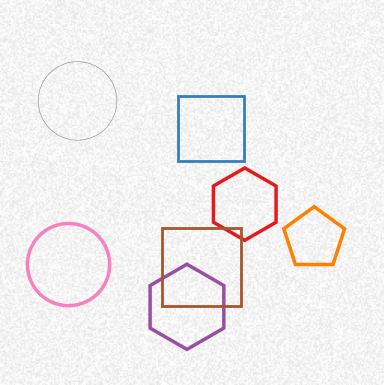[{"shape": "hexagon", "thickness": 2.5, "radius": 0.47, "center": [0.636, 0.47]}, {"shape": "square", "thickness": 2, "radius": 0.42, "center": [0.548, 0.667]}, {"shape": "hexagon", "thickness": 2.5, "radius": 0.55, "center": [0.486, 0.203]}, {"shape": "pentagon", "thickness": 2.5, "radius": 0.41, "center": [0.816, 0.38]}, {"shape": "square", "thickness": 2, "radius": 0.51, "center": [0.524, 0.307]}, {"shape": "circle", "thickness": 2.5, "radius": 0.53, "center": [0.178, 0.313]}, {"shape": "circle", "thickness": 0.5, "radius": 0.51, "center": [0.201, 0.738]}]